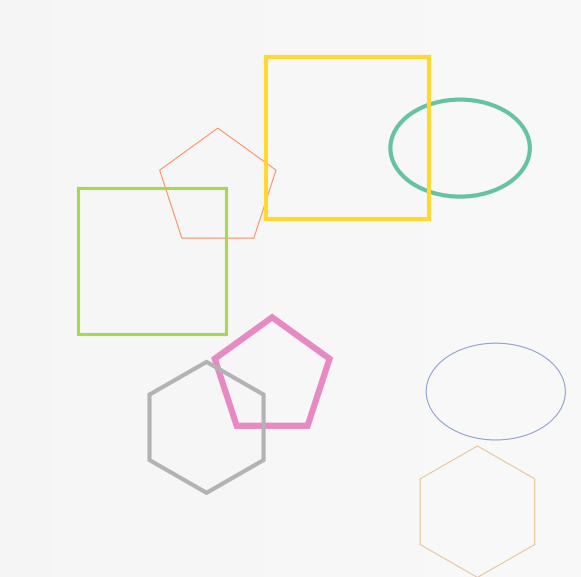[{"shape": "oval", "thickness": 2, "radius": 0.6, "center": [0.792, 0.743]}, {"shape": "pentagon", "thickness": 0.5, "radius": 0.53, "center": [0.375, 0.672]}, {"shape": "oval", "thickness": 0.5, "radius": 0.6, "center": [0.853, 0.321]}, {"shape": "pentagon", "thickness": 3, "radius": 0.52, "center": [0.468, 0.346]}, {"shape": "square", "thickness": 1.5, "radius": 0.63, "center": [0.262, 0.547]}, {"shape": "square", "thickness": 2, "radius": 0.7, "center": [0.598, 0.759]}, {"shape": "hexagon", "thickness": 0.5, "radius": 0.57, "center": [0.821, 0.113]}, {"shape": "hexagon", "thickness": 2, "radius": 0.57, "center": [0.355, 0.259]}]